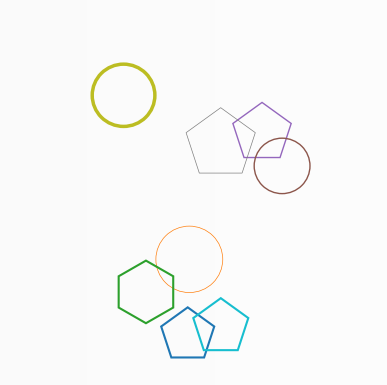[{"shape": "pentagon", "thickness": 1.5, "radius": 0.36, "center": [0.484, 0.13]}, {"shape": "circle", "thickness": 0.5, "radius": 0.43, "center": [0.489, 0.326]}, {"shape": "hexagon", "thickness": 1.5, "radius": 0.41, "center": [0.377, 0.242]}, {"shape": "pentagon", "thickness": 1, "radius": 0.4, "center": [0.676, 0.655]}, {"shape": "circle", "thickness": 1, "radius": 0.36, "center": [0.728, 0.569]}, {"shape": "pentagon", "thickness": 0.5, "radius": 0.47, "center": [0.57, 0.626]}, {"shape": "circle", "thickness": 2.5, "radius": 0.4, "center": [0.319, 0.753]}, {"shape": "pentagon", "thickness": 1.5, "radius": 0.37, "center": [0.57, 0.151]}]